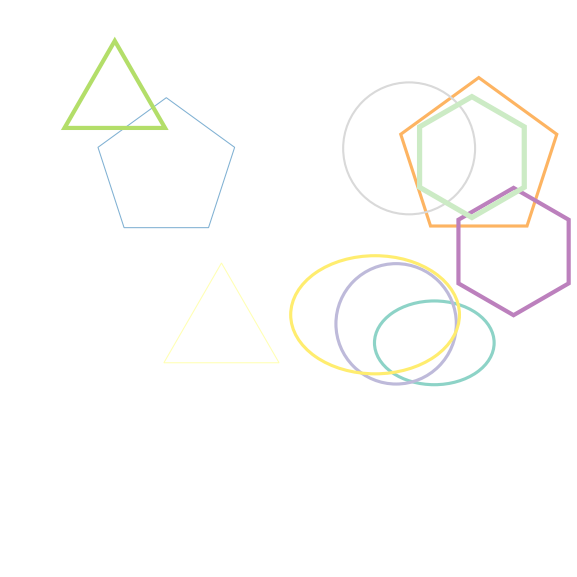[{"shape": "oval", "thickness": 1.5, "radius": 0.52, "center": [0.752, 0.405]}, {"shape": "triangle", "thickness": 0.5, "radius": 0.58, "center": [0.384, 0.429]}, {"shape": "circle", "thickness": 1.5, "radius": 0.52, "center": [0.686, 0.438]}, {"shape": "pentagon", "thickness": 0.5, "radius": 0.62, "center": [0.288, 0.706]}, {"shape": "pentagon", "thickness": 1.5, "radius": 0.71, "center": [0.829, 0.723]}, {"shape": "triangle", "thickness": 2, "radius": 0.5, "center": [0.199, 0.828]}, {"shape": "circle", "thickness": 1, "radius": 0.57, "center": [0.708, 0.742]}, {"shape": "hexagon", "thickness": 2, "radius": 0.55, "center": [0.889, 0.564]}, {"shape": "hexagon", "thickness": 2.5, "radius": 0.52, "center": [0.817, 0.727]}, {"shape": "oval", "thickness": 1.5, "radius": 0.73, "center": [0.649, 0.454]}]